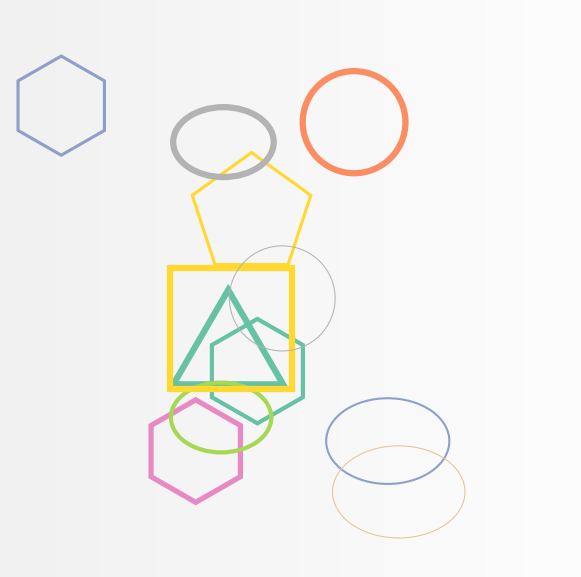[{"shape": "triangle", "thickness": 3, "radius": 0.54, "center": [0.393, 0.388]}, {"shape": "hexagon", "thickness": 2, "radius": 0.45, "center": [0.443, 0.356]}, {"shape": "circle", "thickness": 3, "radius": 0.44, "center": [0.609, 0.788]}, {"shape": "oval", "thickness": 1, "radius": 0.53, "center": [0.667, 0.235]}, {"shape": "hexagon", "thickness": 1.5, "radius": 0.43, "center": [0.105, 0.816]}, {"shape": "hexagon", "thickness": 2.5, "radius": 0.44, "center": [0.337, 0.218]}, {"shape": "oval", "thickness": 2, "radius": 0.43, "center": [0.38, 0.276]}, {"shape": "pentagon", "thickness": 1.5, "radius": 0.54, "center": [0.433, 0.628]}, {"shape": "square", "thickness": 3, "radius": 0.52, "center": [0.397, 0.43]}, {"shape": "oval", "thickness": 0.5, "radius": 0.57, "center": [0.686, 0.147]}, {"shape": "circle", "thickness": 0.5, "radius": 0.45, "center": [0.486, 0.482]}, {"shape": "oval", "thickness": 3, "radius": 0.43, "center": [0.384, 0.753]}]